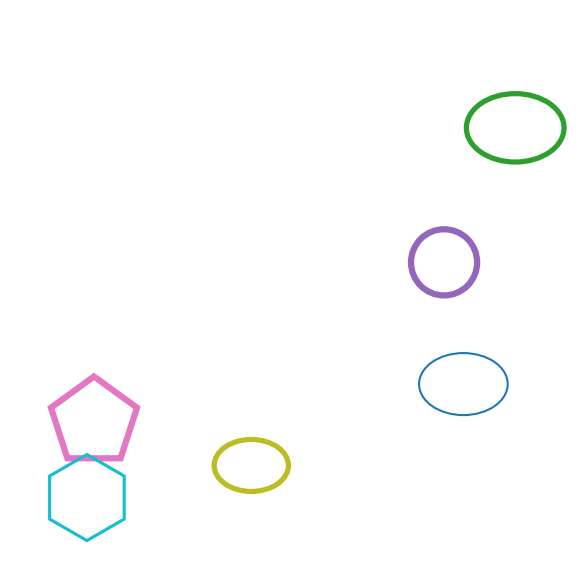[{"shape": "oval", "thickness": 1, "radius": 0.38, "center": [0.802, 0.334]}, {"shape": "oval", "thickness": 2.5, "radius": 0.42, "center": [0.892, 0.778]}, {"shape": "circle", "thickness": 3, "radius": 0.29, "center": [0.769, 0.545]}, {"shape": "pentagon", "thickness": 3, "radius": 0.39, "center": [0.163, 0.269]}, {"shape": "oval", "thickness": 2.5, "radius": 0.32, "center": [0.435, 0.193]}, {"shape": "hexagon", "thickness": 1.5, "radius": 0.37, "center": [0.151, 0.138]}]